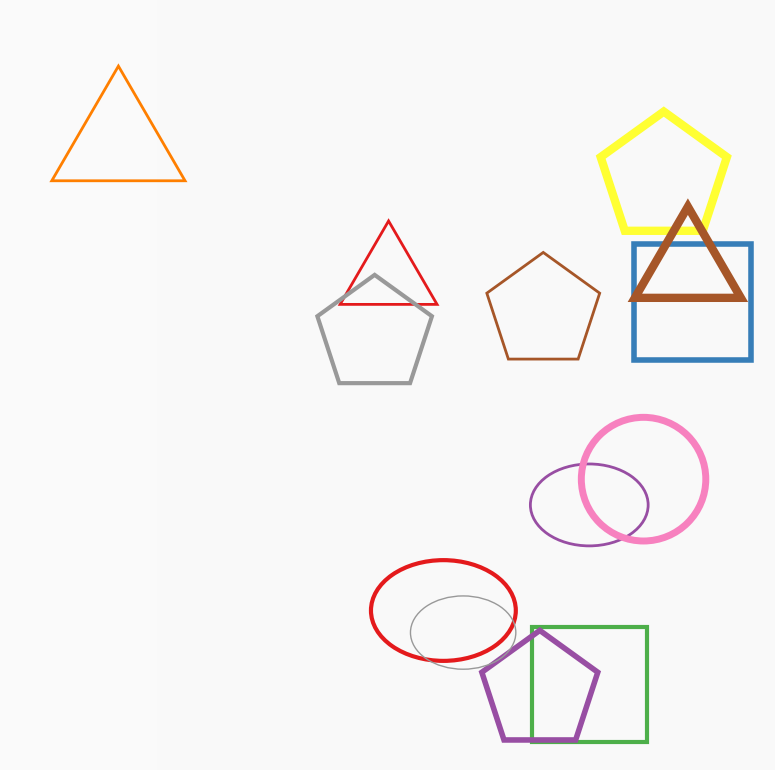[{"shape": "triangle", "thickness": 1, "radius": 0.36, "center": [0.501, 0.641]}, {"shape": "oval", "thickness": 1.5, "radius": 0.47, "center": [0.572, 0.207]}, {"shape": "square", "thickness": 2, "radius": 0.38, "center": [0.893, 0.608]}, {"shape": "square", "thickness": 1.5, "radius": 0.37, "center": [0.761, 0.111]}, {"shape": "pentagon", "thickness": 2, "radius": 0.39, "center": [0.697, 0.103]}, {"shape": "oval", "thickness": 1, "radius": 0.38, "center": [0.76, 0.344]}, {"shape": "triangle", "thickness": 1, "radius": 0.5, "center": [0.153, 0.815]}, {"shape": "pentagon", "thickness": 3, "radius": 0.43, "center": [0.856, 0.77]}, {"shape": "triangle", "thickness": 3, "radius": 0.39, "center": [0.888, 0.653]}, {"shape": "pentagon", "thickness": 1, "radius": 0.38, "center": [0.701, 0.596]}, {"shape": "circle", "thickness": 2.5, "radius": 0.4, "center": [0.83, 0.378]}, {"shape": "oval", "thickness": 0.5, "radius": 0.34, "center": [0.598, 0.178]}, {"shape": "pentagon", "thickness": 1.5, "radius": 0.39, "center": [0.483, 0.565]}]